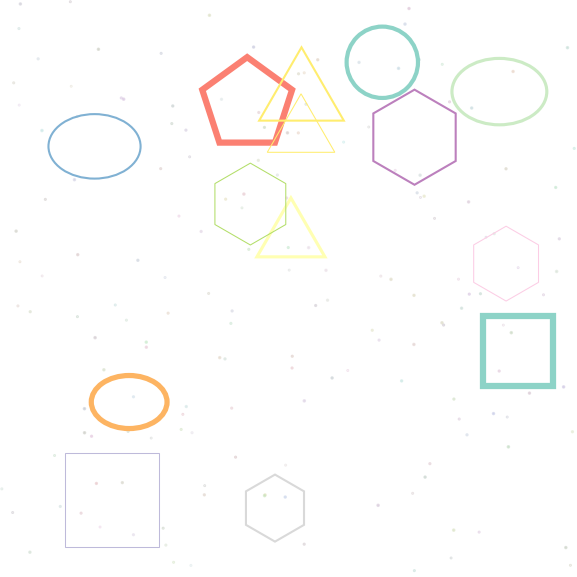[{"shape": "circle", "thickness": 2, "radius": 0.31, "center": [0.662, 0.891]}, {"shape": "square", "thickness": 3, "radius": 0.3, "center": [0.897, 0.392]}, {"shape": "triangle", "thickness": 1.5, "radius": 0.34, "center": [0.504, 0.588]}, {"shape": "square", "thickness": 0.5, "radius": 0.4, "center": [0.194, 0.134]}, {"shape": "pentagon", "thickness": 3, "radius": 0.41, "center": [0.428, 0.818]}, {"shape": "oval", "thickness": 1, "radius": 0.4, "center": [0.164, 0.746]}, {"shape": "oval", "thickness": 2.5, "radius": 0.33, "center": [0.224, 0.303]}, {"shape": "hexagon", "thickness": 0.5, "radius": 0.35, "center": [0.433, 0.646]}, {"shape": "hexagon", "thickness": 0.5, "radius": 0.32, "center": [0.876, 0.543]}, {"shape": "hexagon", "thickness": 1, "radius": 0.29, "center": [0.476, 0.119]}, {"shape": "hexagon", "thickness": 1, "radius": 0.41, "center": [0.718, 0.762]}, {"shape": "oval", "thickness": 1.5, "radius": 0.41, "center": [0.865, 0.841]}, {"shape": "triangle", "thickness": 1, "radius": 0.42, "center": [0.522, 0.833]}, {"shape": "triangle", "thickness": 0.5, "radius": 0.34, "center": [0.521, 0.769]}]